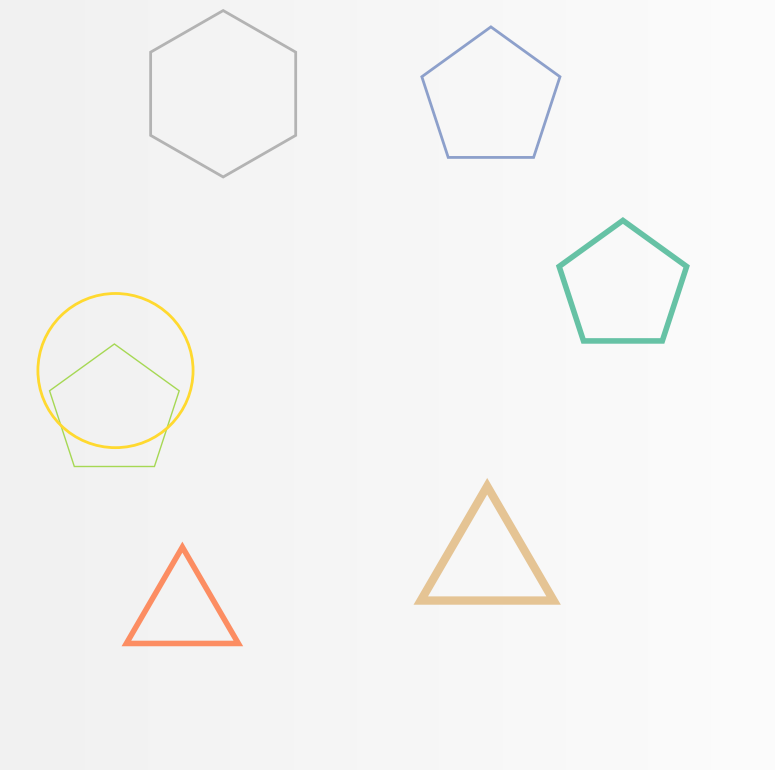[{"shape": "pentagon", "thickness": 2, "radius": 0.43, "center": [0.804, 0.627]}, {"shape": "triangle", "thickness": 2, "radius": 0.42, "center": [0.235, 0.206]}, {"shape": "pentagon", "thickness": 1, "radius": 0.47, "center": [0.633, 0.871]}, {"shape": "pentagon", "thickness": 0.5, "radius": 0.44, "center": [0.148, 0.465]}, {"shape": "circle", "thickness": 1, "radius": 0.5, "center": [0.149, 0.519]}, {"shape": "triangle", "thickness": 3, "radius": 0.49, "center": [0.629, 0.27]}, {"shape": "hexagon", "thickness": 1, "radius": 0.54, "center": [0.288, 0.878]}]